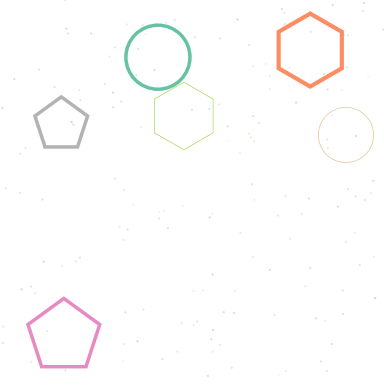[{"shape": "circle", "thickness": 2.5, "radius": 0.42, "center": [0.41, 0.851]}, {"shape": "hexagon", "thickness": 3, "radius": 0.47, "center": [0.806, 0.87]}, {"shape": "pentagon", "thickness": 2.5, "radius": 0.49, "center": [0.166, 0.127]}, {"shape": "hexagon", "thickness": 0.5, "radius": 0.44, "center": [0.477, 0.699]}, {"shape": "circle", "thickness": 0.5, "radius": 0.36, "center": [0.899, 0.649]}, {"shape": "pentagon", "thickness": 2.5, "radius": 0.36, "center": [0.159, 0.676]}]